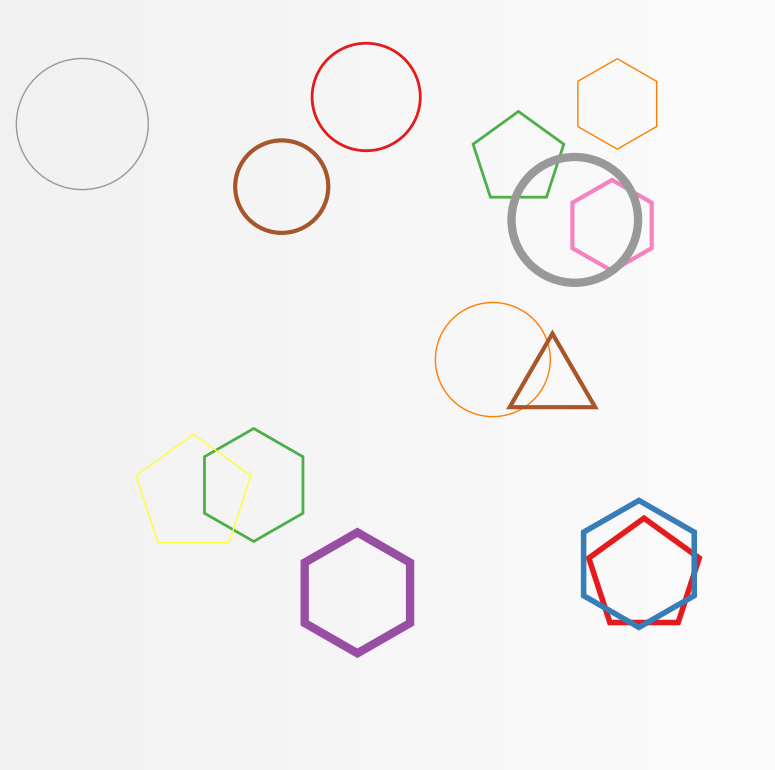[{"shape": "pentagon", "thickness": 2, "radius": 0.37, "center": [0.831, 0.252]}, {"shape": "circle", "thickness": 1, "radius": 0.35, "center": [0.473, 0.874]}, {"shape": "hexagon", "thickness": 2, "radius": 0.41, "center": [0.824, 0.268]}, {"shape": "hexagon", "thickness": 1, "radius": 0.37, "center": [0.327, 0.37]}, {"shape": "pentagon", "thickness": 1, "radius": 0.31, "center": [0.669, 0.794]}, {"shape": "hexagon", "thickness": 3, "radius": 0.39, "center": [0.461, 0.23]}, {"shape": "hexagon", "thickness": 0.5, "radius": 0.29, "center": [0.796, 0.865]}, {"shape": "circle", "thickness": 0.5, "radius": 0.37, "center": [0.636, 0.533]}, {"shape": "pentagon", "thickness": 0.5, "radius": 0.39, "center": [0.25, 0.358]}, {"shape": "circle", "thickness": 1.5, "radius": 0.3, "center": [0.364, 0.758]}, {"shape": "triangle", "thickness": 1.5, "radius": 0.32, "center": [0.713, 0.503]}, {"shape": "hexagon", "thickness": 1.5, "radius": 0.3, "center": [0.79, 0.707]}, {"shape": "circle", "thickness": 0.5, "radius": 0.43, "center": [0.106, 0.839]}, {"shape": "circle", "thickness": 3, "radius": 0.41, "center": [0.742, 0.714]}]